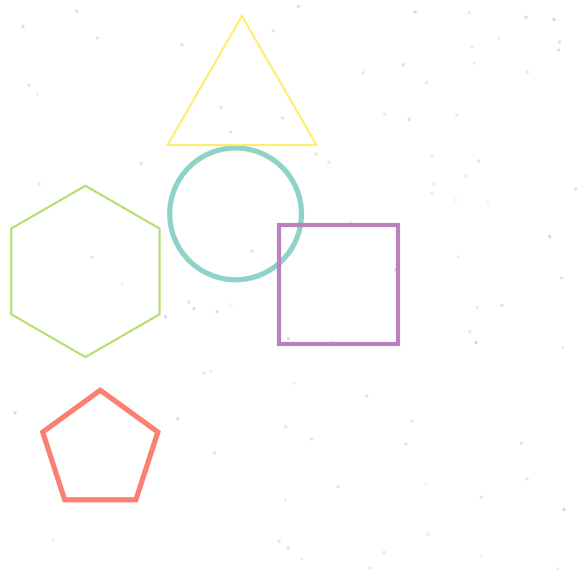[{"shape": "circle", "thickness": 2.5, "radius": 0.57, "center": [0.408, 0.629]}, {"shape": "pentagon", "thickness": 2.5, "radius": 0.52, "center": [0.174, 0.219]}, {"shape": "hexagon", "thickness": 1, "radius": 0.74, "center": [0.148, 0.529]}, {"shape": "square", "thickness": 2, "radius": 0.52, "center": [0.586, 0.506]}, {"shape": "triangle", "thickness": 1, "radius": 0.74, "center": [0.419, 0.823]}]